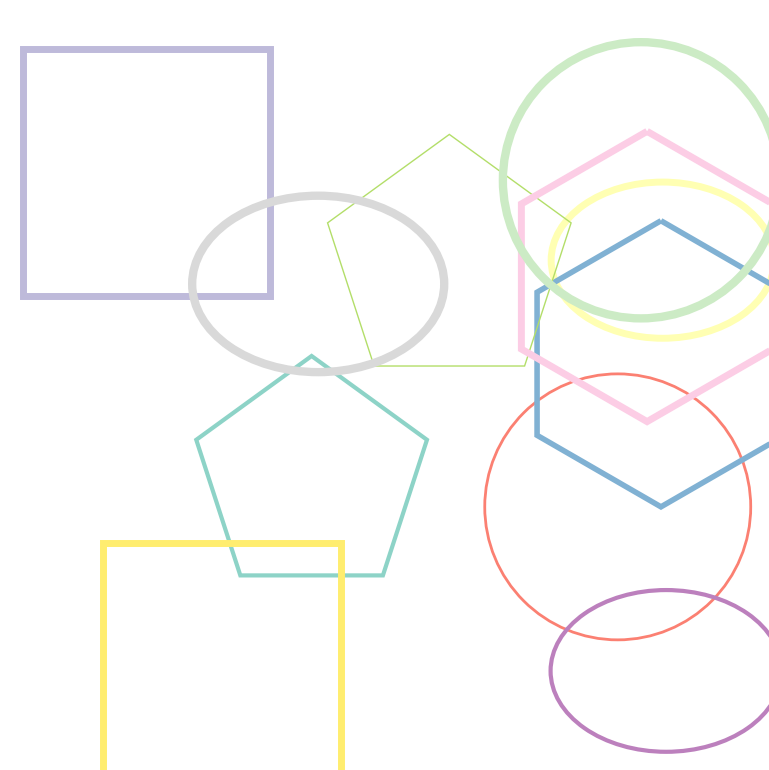[{"shape": "pentagon", "thickness": 1.5, "radius": 0.79, "center": [0.405, 0.38]}, {"shape": "oval", "thickness": 2.5, "radius": 0.72, "center": [0.861, 0.662]}, {"shape": "square", "thickness": 2.5, "radius": 0.8, "center": [0.19, 0.776]}, {"shape": "circle", "thickness": 1, "radius": 0.86, "center": [0.802, 0.342]}, {"shape": "hexagon", "thickness": 2, "radius": 0.93, "center": [0.858, 0.528]}, {"shape": "pentagon", "thickness": 0.5, "radius": 0.83, "center": [0.584, 0.659]}, {"shape": "hexagon", "thickness": 2.5, "radius": 0.94, "center": [0.84, 0.641]}, {"shape": "oval", "thickness": 3, "radius": 0.82, "center": [0.413, 0.631]}, {"shape": "oval", "thickness": 1.5, "radius": 0.75, "center": [0.865, 0.129]}, {"shape": "circle", "thickness": 3, "radius": 0.9, "center": [0.832, 0.766]}, {"shape": "square", "thickness": 2.5, "radius": 0.77, "center": [0.289, 0.141]}]